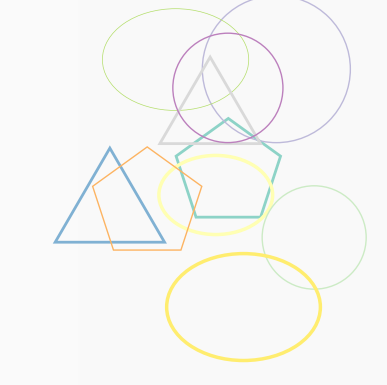[{"shape": "pentagon", "thickness": 2, "radius": 0.71, "center": [0.589, 0.551]}, {"shape": "oval", "thickness": 2.5, "radius": 0.73, "center": [0.557, 0.494]}, {"shape": "circle", "thickness": 1, "radius": 0.95, "center": [0.713, 0.82]}, {"shape": "triangle", "thickness": 2, "radius": 0.81, "center": [0.284, 0.452]}, {"shape": "pentagon", "thickness": 1, "radius": 0.74, "center": [0.38, 0.47]}, {"shape": "oval", "thickness": 0.5, "radius": 0.94, "center": [0.453, 0.845]}, {"shape": "triangle", "thickness": 2, "radius": 0.75, "center": [0.542, 0.702]}, {"shape": "circle", "thickness": 1, "radius": 0.71, "center": [0.588, 0.772]}, {"shape": "circle", "thickness": 1, "radius": 0.67, "center": [0.811, 0.383]}, {"shape": "oval", "thickness": 2.5, "radius": 0.99, "center": [0.628, 0.202]}]